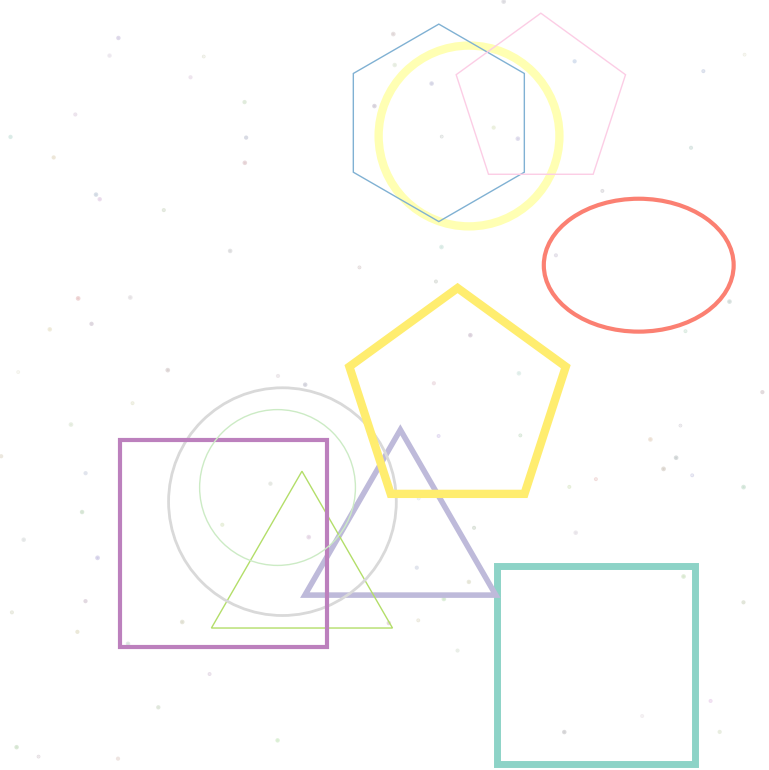[{"shape": "square", "thickness": 2.5, "radius": 0.64, "center": [0.774, 0.137]}, {"shape": "circle", "thickness": 3, "radius": 0.59, "center": [0.609, 0.823]}, {"shape": "triangle", "thickness": 2, "radius": 0.72, "center": [0.52, 0.299]}, {"shape": "oval", "thickness": 1.5, "radius": 0.62, "center": [0.83, 0.656]}, {"shape": "hexagon", "thickness": 0.5, "radius": 0.64, "center": [0.57, 0.84]}, {"shape": "triangle", "thickness": 0.5, "radius": 0.68, "center": [0.392, 0.252]}, {"shape": "pentagon", "thickness": 0.5, "radius": 0.58, "center": [0.702, 0.867]}, {"shape": "circle", "thickness": 1, "radius": 0.74, "center": [0.367, 0.349]}, {"shape": "square", "thickness": 1.5, "radius": 0.67, "center": [0.29, 0.294]}, {"shape": "circle", "thickness": 0.5, "radius": 0.51, "center": [0.36, 0.367]}, {"shape": "pentagon", "thickness": 3, "radius": 0.74, "center": [0.594, 0.478]}]